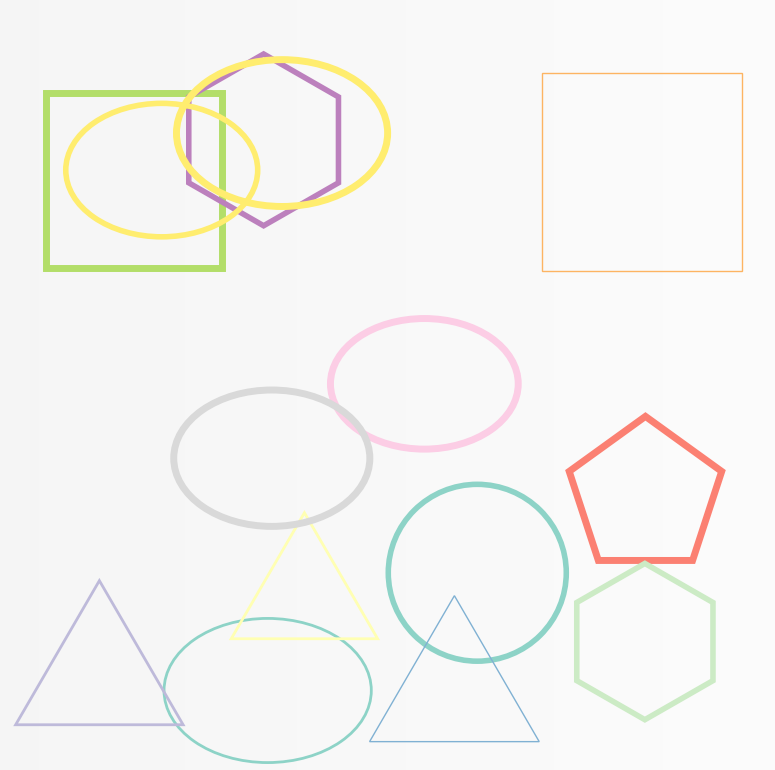[{"shape": "circle", "thickness": 2, "radius": 0.57, "center": [0.616, 0.256]}, {"shape": "oval", "thickness": 1, "radius": 0.67, "center": [0.345, 0.103]}, {"shape": "triangle", "thickness": 1, "radius": 0.55, "center": [0.393, 0.225]}, {"shape": "triangle", "thickness": 1, "radius": 0.62, "center": [0.128, 0.121]}, {"shape": "pentagon", "thickness": 2.5, "radius": 0.52, "center": [0.833, 0.356]}, {"shape": "triangle", "thickness": 0.5, "radius": 0.63, "center": [0.586, 0.1]}, {"shape": "square", "thickness": 0.5, "radius": 0.64, "center": [0.828, 0.777]}, {"shape": "square", "thickness": 2.5, "radius": 0.57, "center": [0.173, 0.766]}, {"shape": "oval", "thickness": 2.5, "radius": 0.61, "center": [0.548, 0.502]}, {"shape": "oval", "thickness": 2.5, "radius": 0.63, "center": [0.351, 0.405]}, {"shape": "hexagon", "thickness": 2, "radius": 0.56, "center": [0.34, 0.818]}, {"shape": "hexagon", "thickness": 2, "radius": 0.51, "center": [0.832, 0.167]}, {"shape": "oval", "thickness": 2.5, "radius": 0.68, "center": [0.364, 0.827]}, {"shape": "oval", "thickness": 2, "radius": 0.62, "center": [0.209, 0.779]}]